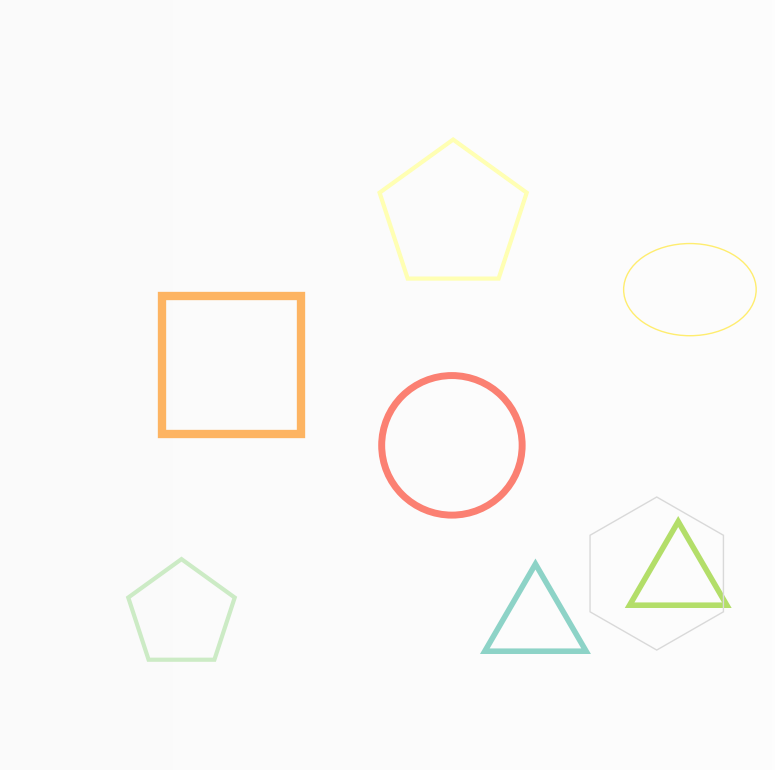[{"shape": "triangle", "thickness": 2, "radius": 0.38, "center": [0.691, 0.192]}, {"shape": "pentagon", "thickness": 1.5, "radius": 0.5, "center": [0.585, 0.719]}, {"shape": "circle", "thickness": 2.5, "radius": 0.45, "center": [0.583, 0.422]}, {"shape": "square", "thickness": 3, "radius": 0.45, "center": [0.298, 0.526]}, {"shape": "triangle", "thickness": 2, "radius": 0.36, "center": [0.875, 0.25]}, {"shape": "hexagon", "thickness": 0.5, "radius": 0.5, "center": [0.847, 0.255]}, {"shape": "pentagon", "thickness": 1.5, "radius": 0.36, "center": [0.234, 0.202]}, {"shape": "oval", "thickness": 0.5, "radius": 0.43, "center": [0.89, 0.624]}]